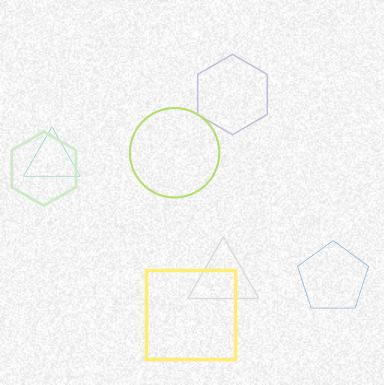[{"shape": "triangle", "thickness": 0.5, "radius": 0.43, "center": [0.135, 0.585]}, {"shape": "hexagon", "thickness": 1, "radius": 0.52, "center": [0.604, 0.755]}, {"shape": "pentagon", "thickness": 0.5, "radius": 0.49, "center": [0.865, 0.278]}, {"shape": "circle", "thickness": 1.5, "radius": 0.58, "center": [0.454, 0.603]}, {"shape": "triangle", "thickness": 1, "radius": 0.53, "center": [0.58, 0.278]}, {"shape": "hexagon", "thickness": 2, "radius": 0.48, "center": [0.114, 0.562]}, {"shape": "square", "thickness": 2.5, "radius": 0.58, "center": [0.495, 0.183]}]